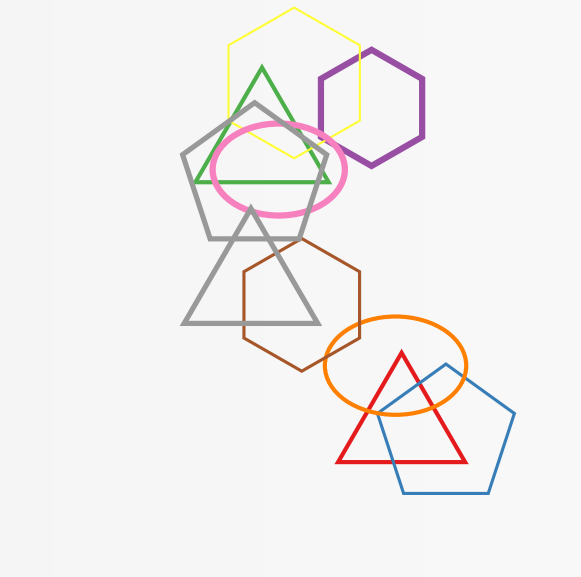[{"shape": "triangle", "thickness": 2, "radius": 0.63, "center": [0.691, 0.262]}, {"shape": "pentagon", "thickness": 1.5, "radius": 0.62, "center": [0.767, 0.245]}, {"shape": "triangle", "thickness": 2, "radius": 0.66, "center": [0.451, 0.75]}, {"shape": "hexagon", "thickness": 3, "radius": 0.5, "center": [0.639, 0.812]}, {"shape": "oval", "thickness": 2, "radius": 0.61, "center": [0.681, 0.366]}, {"shape": "hexagon", "thickness": 1, "radius": 0.65, "center": [0.506, 0.855]}, {"shape": "hexagon", "thickness": 1.5, "radius": 0.57, "center": [0.519, 0.471]}, {"shape": "oval", "thickness": 3, "radius": 0.57, "center": [0.48, 0.706]}, {"shape": "pentagon", "thickness": 2.5, "radius": 0.65, "center": [0.438, 0.691]}, {"shape": "triangle", "thickness": 2.5, "radius": 0.66, "center": [0.432, 0.505]}]